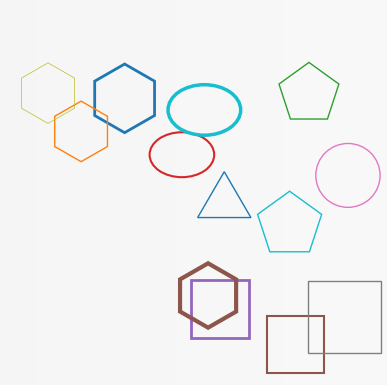[{"shape": "hexagon", "thickness": 2, "radius": 0.45, "center": [0.322, 0.745]}, {"shape": "triangle", "thickness": 1, "radius": 0.4, "center": [0.579, 0.475]}, {"shape": "hexagon", "thickness": 1, "radius": 0.39, "center": [0.209, 0.659]}, {"shape": "pentagon", "thickness": 1, "radius": 0.41, "center": [0.797, 0.757]}, {"shape": "oval", "thickness": 1.5, "radius": 0.42, "center": [0.469, 0.598]}, {"shape": "square", "thickness": 2, "radius": 0.37, "center": [0.569, 0.198]}, {"shape": "square", "thickness": 1.5, "radius": 0.37, "center": [0.764, 0.105]}, {"shape": "hexagon", "thickness": 3, "radius": 0.42, "center": [0.537, 0.233]}, {"shape": "circle", "thickness": 1, "radius": 0.41, "center": [0.898, 0.544]}, {"shape": "square", "thickness": 1, "radius": 0.47, "center": [0.89, 0.176]}, {"shape": "hexagon", "thickness": 0.5, "radius": 0.39, "center": [0.124, 0.758]}, {"shape": "pentagon", "thickness": 1, "radius": 0.43, "center": [0.747, 0.416]}, {"shape": "oval", "thickness": 2.5, "radius": 0.47, "center": [0.527, 0.714]}]